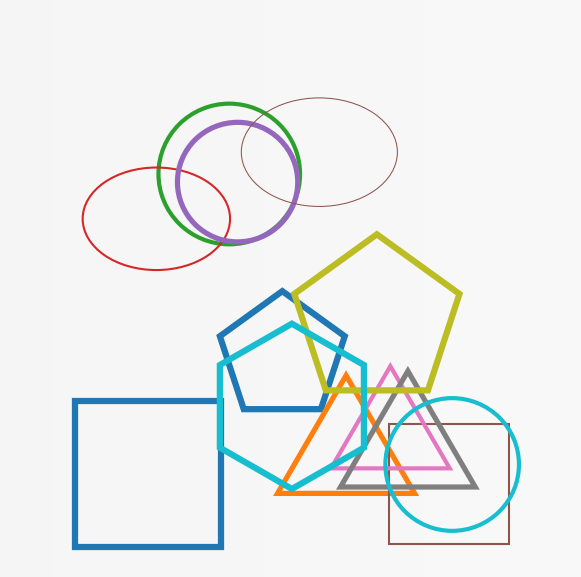[{"shape": "square", "thickness": 3, "radius": 0.63, "center": [0.255, 0.178]}, {"shape": "pentagon", "thickness": 3, "radius": 0.56, "center": [0.486, 0.382]}, {"shape": "triangle", "thickness": 2.5, "radius": 0.68, "center": [0.595, 0.213]}, {"shape": "circle", "thickness": 2, "radius": 0.61, "center": [0.394, 0.698]}, {"shape": "oval", "thickness": 1, "radius": 0.63, "center": [0.269, 0.62]}, {"shape": "circle", "thickness": 2.5, "radius": 0.52, "center": [0.409, 0.684]}, {"shape": "square", "thickness": 1, "radius": 0.52, "center": [0.772, 0.161]}, {"shape": "oval", "thickness": 0.5, "radius": 0.67, "center": [0.549, 0.736]}, {"shape": "triangle", "thickness": 2, "radius": 0.59, "center": [0.672, 0.247]}, {"shape": "triangle", "thickness": 2.5, "radius": 0.67, "center": [0.702, 0.223]}, {"shape": "pentagon", "thickness": 3, "radius": 0.75, "center": [0.648, 0.444]}, {"shape": "circle", "thickness": 2, "radius": 0.57, "center": [0.778, 0.195]}, {"shape": "hexagon", "thickness": 3, "radius": 0.72, "center": [0.502, 0.296]}]